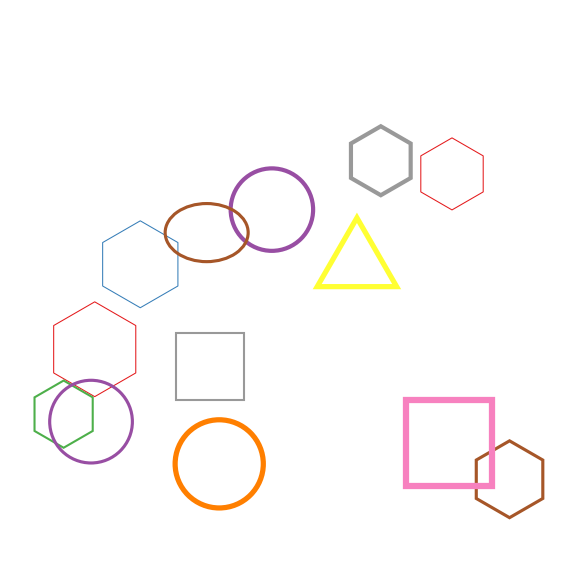[{"shape": "hexagon", "thickness": 0.5, "radius": 0.41, "center": [0.164, 0.394]}, {"shape": "hexagon", "thickness": 0.5, "radius": 0.31, "center": [0.783, 0.698]}, {"shape": "hexagon", "thickness": 0.5, "radius": 0.38, "center": [0.243, 0.542]}, {"shape": "hexagon", "thickness": 1, "radius": 0.29, "center": [0.11, 0.282]}, {"shape": "circle", "thickness": 1.5, "radius": 0.36, "center": [0.158, 0.269]}, {"shape": "circle", "thickness": 2, "radius": 0.36, "center": [0.471, 0.636]}, {"shape": "circle", "thickness": 2.5, "radius": 0.38, "center": [0.38, 0.196]}, {"shape": "triangle", "thickness": 2.5, "radius": 0.4, "center": [0.618, 0.543]}, {"shape": "hexagon", "thickness": 1.5, "radius": 0.33, "center": [0.882, 0.169]}, {"shape": "oval", "thickness": 1.5, "radius": 0.36, "center": [0.358, 0.596]}, {"shape": "square", "thickness": 3, "radius": 0.37, "center": [0.777, 0.232]}, {"shape": "square", "thickness": 1, "radius": 0.29, "center": [0.364, 0.365]}, {"shape": "hexagon", "thickness": 2, "radius": 0.3, "center": [0.659, 0.721]}]